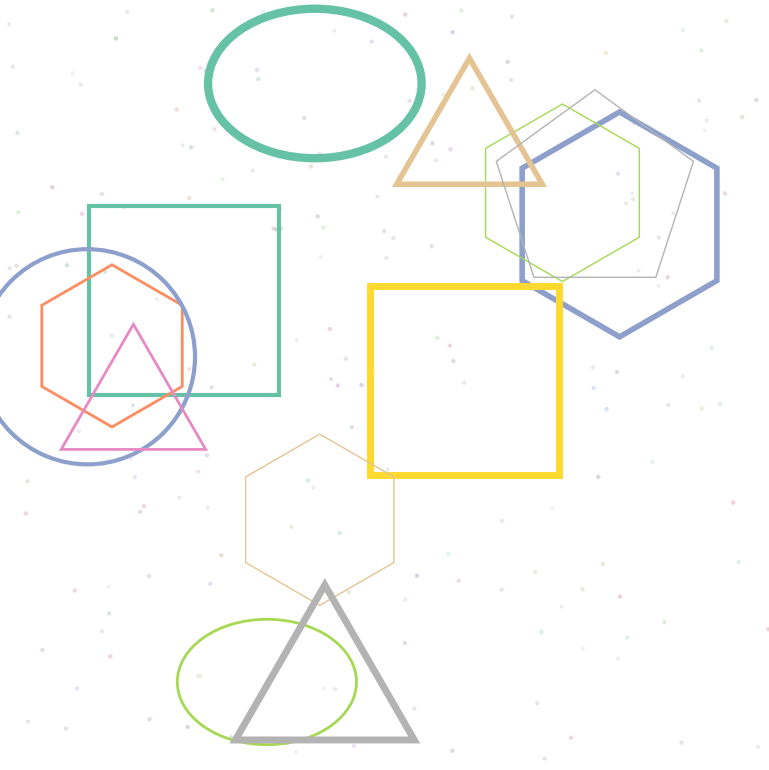[{"shape": "square", "thickness": 1.5, "radius": 0.62, "center": [0.239, 0.61]}, {"shape": "oval", "thickness": 3, "radius": 0.69, "center": [0.409, 0.892]}, {"shape": "hexagon", "thickness": 1, "radius": 0.53, "center": [0.145, 0.551]}, {"shape": "circle", "thickness": 1.5, "radius": 0.7, "center": [0.114, 0.537]}, {"shape": "hexagon", "thickness": 2, "radius": 0.73, "center": [0.805, 0.709]}, {"shape": "triangle", "thickness": 1, "radius": 0.54, "center": [0.173, 0.471]}, {"shape": "hexagon", "thickness": 0.5, "radius": 0.58, "center": [0.73, 0.75]}, {"shape": "oval", "thickness": 1, "radius": 0.58, "center": [0.347, 0.114]}, {"shape": "square", "thickness": 2.5, "radius": 0.61, "center": [0.604, 0.506]}, {"shape": "hexagon", "thickness": 0.5, "radius": 0.56, "center": [0.415, 0.325]}, {"shape": "triangle", "thickness": 2, "radius": 0.55, "center": [0.61, 0.815]}, {"shape": "triangle", "thickness": 2.5, "radius": 0.67, "center": [0.422, 0.106]}, {"shape": "pentagon", "thickness": 0.5, "radius": 0.67, "center": [0.773, 0.749]}]